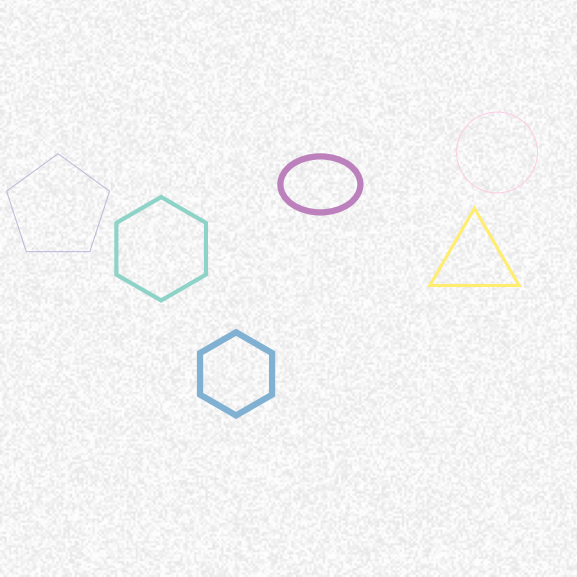[{"shape": "hexagon", "thickness": 2, "radius": 0.45, "center": [0.279, 0.568]}, {"shape": "pentagon", "thickness": 0.5, "radius": 0.47, "center": [0.101, 0.639]}, {"shape": "hexagon", "thickness": 3, "radius": 0.36, "center": [0.409, 0.352]}, {"shape": "circle", "thickness": 0.5, "radius": 0.35, "center": [0.861, 0.735]}, {"shape": "oval", "thickness": 3, "radius": 0.35, "center": [0.555, 0.68]}, {"shape": "triangle", "thickness": 1.5, "radius": 0.45, "center": [0.822, 0.549]}]